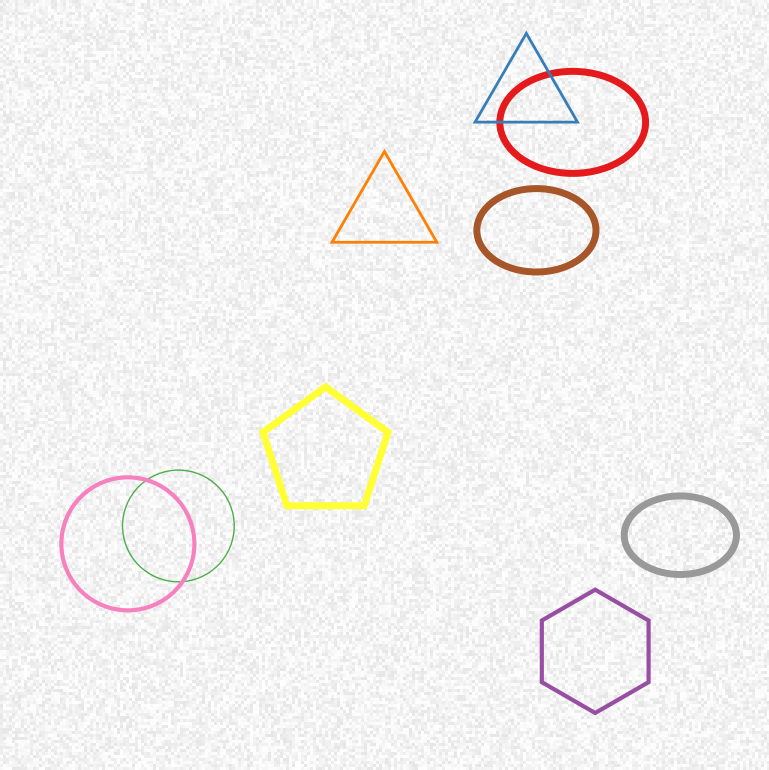[{"shape": "oval", "thickness": 2.5, "radius": 0.47, "center": [0.744, 0.841]}, {"shape": "triangle", "thickness": 1, "radius": 0.38, "center": [0.684, 0.88]}, {"shape": "circle", "thickness": 0.5, "radius": 0.36, "center": [0.232, 0.317]}, {"shape": "hexagon", "thickness": 1.5, "radius": 0.4, "center": [0.773, 0.154]}, {"shape": "triangle", "thickness": 1, "radius": 0.39, "center": [0.499, 0.725]}, {"shape": "pentagon", "thickness": 2.5, "radius": 0.43, "center": [0.423, 0.412]}, {"shape": "oval", "thickness": 2.5, "radius": 0.39, "center": [0.697, 0.701]}, {"shape": "circle", "thickness": 1.5, "radius": 0.43, "center": [0.166, 0.294]}, {"shape": "oval", "thickness": 2.5, "radius": 0.36, "center": [0.884, 0.305]}]